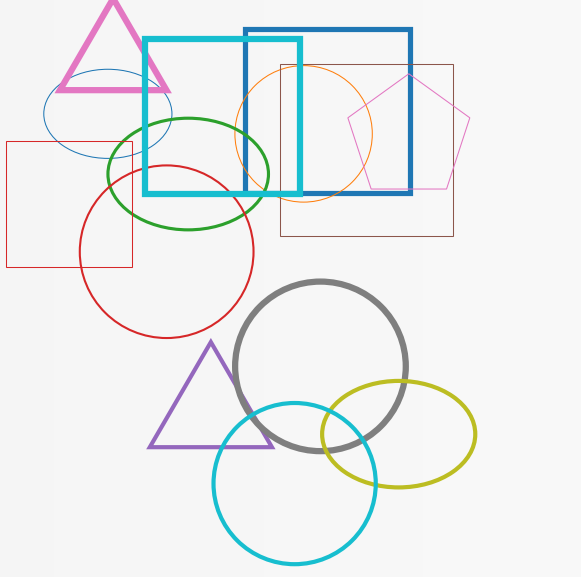[{"shape": "oval", "thickness": 0.5, "radius": 0.55, "center": [0.186, 0.802]}, {"shape": "square", "thickness": 2.5, "radius": 0.71, "center": [0.564, 0.806]}, {"shape": "circle", "thickness": 0.5, "radius": 0.59, "center": [0.522, 0.767]}, {"shape": "oval", "thickness": 1.5, "radius": 0.69, "center": [0.324, 0.698]}, {"shape": "circle", "thickness": 1, "radius": 0.75, "center": [0.287, 0.563]}, {"shape": "square", "thickness": 0.5, "radius": 0.54, "center": [0.119, 0.646]}, {"shape": "triangle", "thickness": 2, "radius": 0.61, "center": [0.363, 0.285]}, {"shape": "square", "thickness": 0.5, "radius": 0.74, "center": [0.631, 0.74]}, {"shape": "triangle", "thickness": 3, "radius": 0.53, "center": [0.195, 0.896]}, {"shape": "pentagon", "thickness": 0.5, "radius": 0.55, "center": [0.703, 0.761]}, {"shape": "circle", "thickness": 3, "radius": 0.73, "center": [0.551, 0.365]}, {"shape": "oval", "thickness": 2, "radius": 0.66, "center": [0.686, 0.247]}, {"shape": "circle", "thickness": 2, "radius": 0.7, "center": [0.507, 0.162]}, {"shape": "square", "thickness": 3, "radius": 0.67, "center": [0.383, 0.797]}]